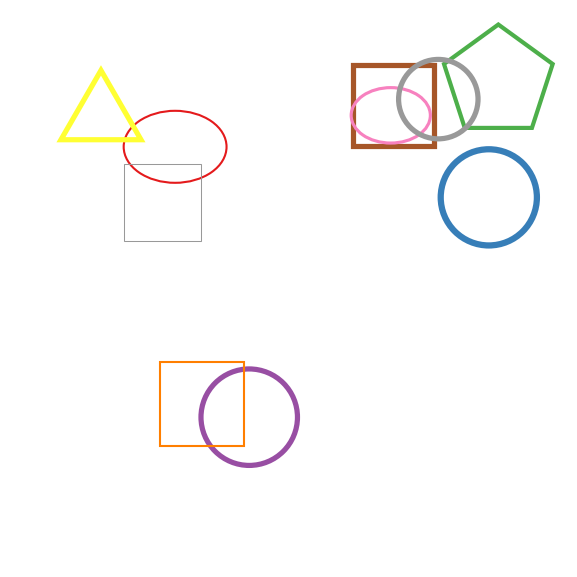[{"shape": "oval", "thickness": 1, "radius": 0.45, "center": [0.303, 0.745]}, {"shape": "circle", "thickness": 3, "radius": 0.42, "center": [0.846, 0.657]}, {"shape": "pentagon", "thickness": 2, "radius": 0.49, "center": [0.863, 0.858]}, {"shape": "circle", "thickness": 2.5, "radius": 0.42, "center": [0.432, 0.277]}, {"shape": "square", "thickness": 1, "radius": 0.36, "center": [0.35, 0.299]}, {"shape": "triangle", "thickness": 2.5, "radius": 0.4, "center": [0.175, 0.797]}, {"shape": "square", "thickness": 2.5, "radius": 0.35, "center": [0.681, 0.816]}, {"shape": "oval", "thickness": 1.5, "radius": 0.34, "center": [0.677, 0.799]}, {"shape": "square", "thickness": 0.5, "radius": 0.33, "center": [0.282, 0.648]}, {"shape": "circle", "thickness": 2.5, "radius": 0.34, "center": [0.759, 0.827]}]